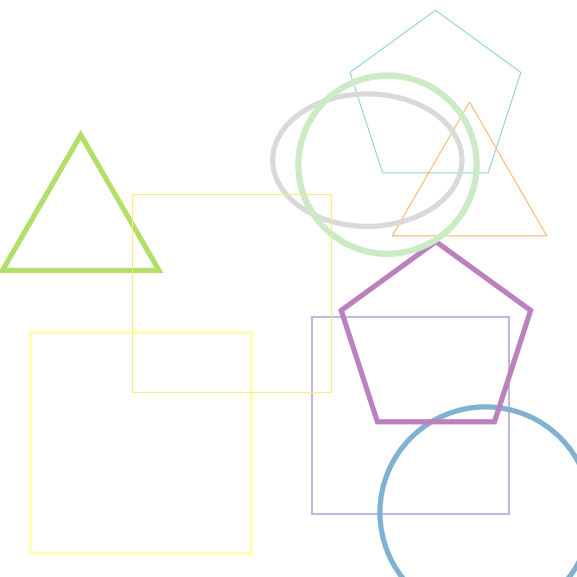[{"shape": "pentagon", "thickness": 0.5, "radius": 0.78, "center": [0.754, 0.826]}, {"shape": "square", "thickness": 1.5, "radius": 0.96, "center": [0.243, 0.233]}, {"shape": "square", "thickness": 1, "radius": 0.86, "center": [0.711, 0.28]}, {"shape": "circle", "thickness": 2.5, "radius": 0.91, "center": [0.841, 0.112]}, {"shape": "triangle", "thickness": 0.5, "radius": 0.77, "center": [0.813, 0.668]}, {"shape": "triangle", "thickness": 2.5, "radius": 0.78, "center": [0.14, 0.609]}, {"shape": "oval", "thickness": 2.5, "radius": 0.82, "center": [0.636, 0.722]}, {"shape": "pentagon", "thickness": 2.5, "radius": 0.86, "center": [0.755, 0.408]}, {"shape": "circle", "thickness": 3, "radius": 0.77, "center": [0.671, 0.714]}, {"shape": "square", "thickness": 0.5, "radius": 0.86, "center": [0.4, 0.492]}]